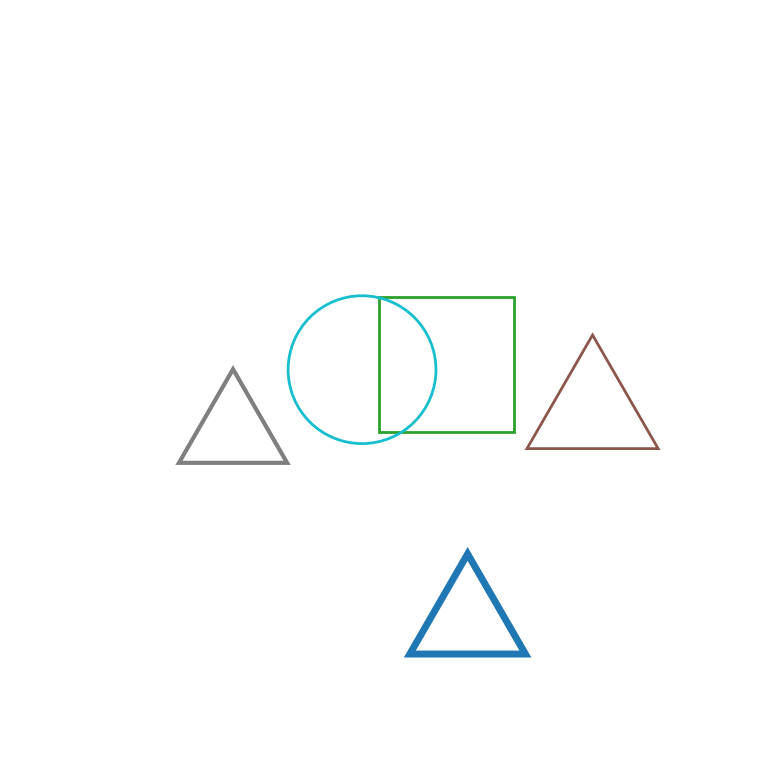[{"shape": "triangle", "thickness": 2.5, "radius": 0.43, "center": [0.607, 0.194]}, {"shape": "square", "thickness": 1, "radius": 0.44, "center": [0.579, 0.526]}, {"shape": "triangle", "thickness": 1, "radius": 0.49, "center": [0.77, 0.467]}, {"shape": "triangle", "thickness": 1.5, "radius": 0.41, "center": [0.303, 0.439]}, {"shape": "circle", "thickness": 1, "radius": 0.48, "center": [0.47, 0.52]}]